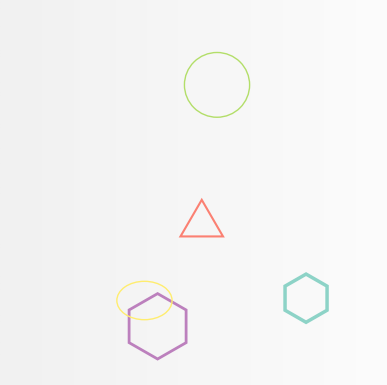[{"shape": "hexagon", "thickness": 2.5, "radius": 0.31, "center": [0.79, 0.226]}, {"shape": "triangle", "thickness": 1.5, "radius": 0.32, "center": [0.521, 0.418]}, {"shape": "circle", "thickness": 1, "radius": 0.42, "center": [0.56, 0.78]}, {"shape": "hexagon", "thickness": 2, "radius": 0.42, "center": [0.407, 0.152]}, {"shape": "oval", "thickness": 1, "radius": 0.36, "center": [0.373, 0.219]}]